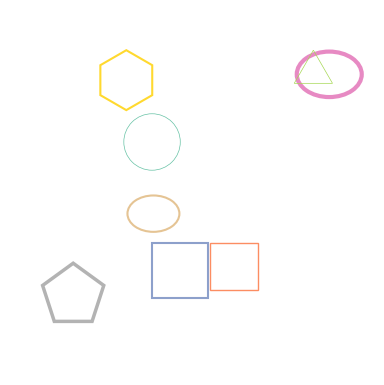[{"shape": "circle", "thickness": 0.5, "radius": 0.37, "center": [0.395, 0.631]}, {"shape": "square", "thickness": 1, "radius": 0.31, "center": [0.608, 0.307]}, {"shape": "square", "thickness": 1.5, "radius": 0.36, "center": [0.468, 0.298]}, {"shape": "oval", "thickness": 3, "radius": 0.42, "center": [0.855, 0.807]}, {"shape": "triangle", "thickness": 0.5, "radius": 0.29, "center": [0.814, 0.812]}, {"shape": "hexagon", "thickness": 1.5, "radius": 0.39, "center": [0.328, 0.792]}, {"shape": "oval", "thickness": 1.5, "radius": 0.34, "center": [0.399, 0.445]}, {"shape": "pentagon", "thickness": 2.5, "radius": 0.42, "center": [0.19, 0.233]}]